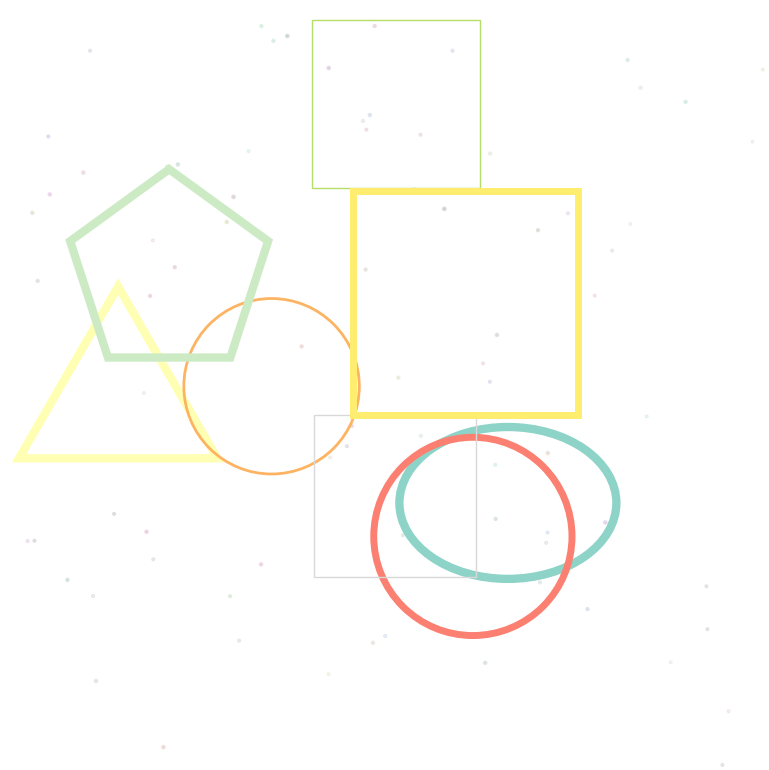[{"shape": "oval", "thickness": 3, "radius": 0.7, "center": [0.66, 0.347]}, {"shape": "triangle", "thickness": 3, "radius": 0.74, "center": [0.153, 0.479]}, {"shape": "circle", "thickness": 2.5, "radius": 0.64, "center": [0.614, 0.303]}, {"shape": "circle", "thickness": 1, "radius": 0.57, "center": [0.353, 0.498]}, {"shape": "square", "thickness": 0.5, "radius": 0.55, "center": [0.514, 0.864]}, {"shape": "square", "thickness": 0.5, "radius": 0.53, "center": [0.513, 0.356]}, {"shape": "pentagon", "thickness": 3, "radius": 0.68, "center": [0.22, 0.645]}, {"shape": "square", "thickness": 2.5, "radius": 0.73, "center": [0.605, 0.606]}]